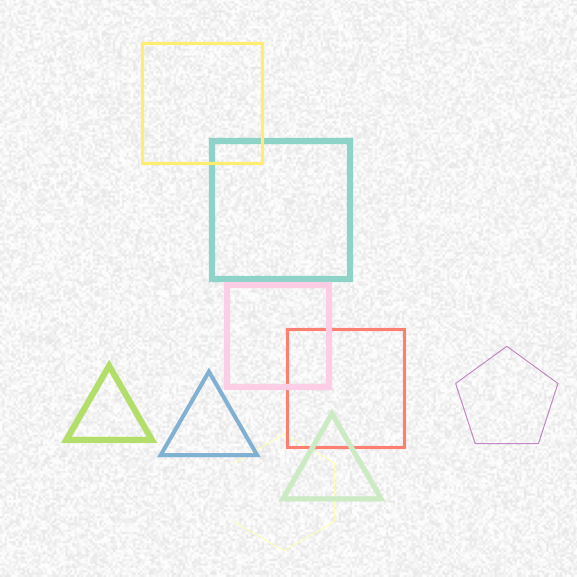[{"shape": "square", "thickness": 3, "radius": 0.6, "center": [0.486, 0.636]}, {"shape": "hexagon", "thickness": 0.5, "radius": 0.5, "center": [0.492, 0.146]}, {"shape": "square", "thickness": 1.5, "radius": 0.51, "center": [0.598, 0.328]}, {"shape": "triangle", "thickness": 2, "radius": 0.48, "center": [0.362, 0.259]}, {"shape": "triangle", "thickness": 3, "radius": 0.43, "center": [0.189, 0.28]}, {"shape": "square", "thickness": 3, "radius": 0.44, "center": [0.482, 0.417]}, {"shape": "pentagon", "thickness": 0.5, "radius": 0.47, "center": [0.878, 0.306]}, {"shape": "triangle", "thickness": 2.5, "radius": 0.49, "center": [0.575, 0.185]}, {"shape": "square", "thickness": 1.5, "radius": 0.52, "center": [0.349, 0.821]}]